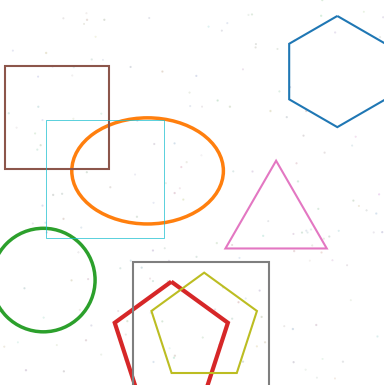[{"shape": "hexagon", "thickness": 1.5, "radius": 0.72, "center": [0.876, 0.814]}, {"shape": "oval", "thickness": 2.5, "radius": 0.98, "center": [0.383, 0.556]}, {"shape": "circle", "thickness": 2.5, "radius": 0.67, "center": [0.113, 0.273]}, {"shape": "pentagon", "thickness": 3, "radius": 0.77, "center": [0.445, 0.114]}, {"shape": "square", "thickness": 1.5, "radius": 0.67, "center": [0.148, 0.695]}, {"shape": "triangle", "thickness": 1.5, "radius": 0.76, "center": [0.717, 0.431]}, {"shape": "square", "thickness": 1.5, "radius": 0.88, "center": [0.523, 0.143]}, {"shape": "pentagon", "thickness": 1.5, "radius": 0.72, "center": [0.53, 0.148]}, {"shape": "square", "thickness": 0.5, "radius": 0.77, "center": [0.272, 0.535]}]